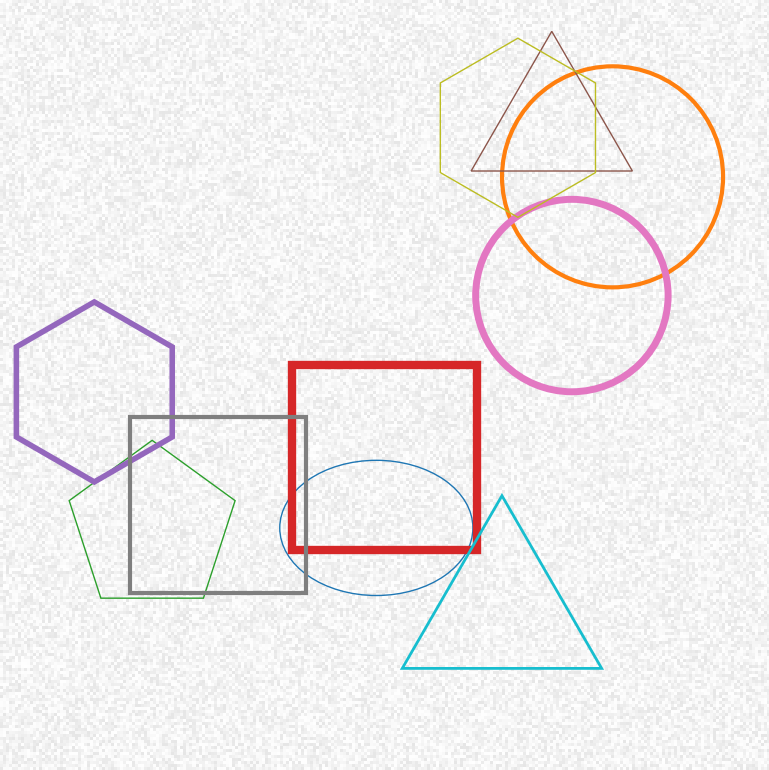[{"shape": "oval", "thickness": 0.5, "radius": 0.63, "center": [0.489, 0.314]}, {"shape": "circle", "thickness": 1.5, "radius": 0.72, "center": [0.796, 0.77]}, {"shape": "pentagon", "thickness": 0.5, "radius": 0.57, "center": [0.198, 0.315]}, {"shape": "square", "thickness": 3, "radius": 0.6, "center": [0.499, 0.406]}, {"shape": "hexagon", "thickness": 2, "radius": 0.58, "center": [0.122, 0.491]}, {"shape": "triangle", "thickness": 0.5, "radius": 0.6, "center": [0.717, 0.838]}, {"shape": "circle", "thickness": 2.5, "radius": 0.62, "center": [0.743, 0.616]}, {"shape": "square", "thickness": 1.5, "radius": 0.57, "center": [0.283, 0.344]}, {"shape": "hexagon", "thickness": 0.5, "radius": 0.58, "center": [0.673, 0.834]}, {"shape": "triangle", "thickness": 1, "radius": 0.75, "center": [0.652, 0.207]}]